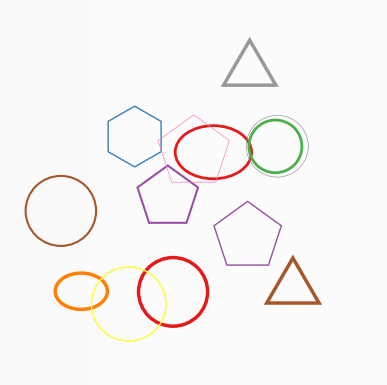[{"shape": "circle", "thickness": 2.5, "radius": 0.45, "center": [0.447, 0.242]}, {"shape": "oval", "thickness": 2, "radius": 0.49, "center": [0.551, 0.605]}, {"shape": "hexagon", "thickness": 1, "radius": 0.39, "center": [0.347, 0.645]}, {"shape": "circle", "thickness": 2, "radius": 0.34, "center": [0.711, 0.62]}, {"shape": "pentagon", "thickness": 1.5, "radius": 0.41, "center": [0.433, 0.488]}, {"shape": "pentagon", "thickness": 1, "radius": 0.46, "center": [0.639, 0.385]}, {"shape": "oval", "thickness": 2.5, "radius": 0.34, "center": [0.21, 0.244]}, {"shape": "circle", "thickness": 1, "radius": 0.48, "center": [0.332, 0.21]}, {"shape": "circle", "thickness": 1.5, "radius": 0.45, "center": [0.157, 0.452]}, {"shape": "triangle", "thickness": 2.5, "radius": 0.39, "center": [0.756, 0.252]}, {"shape": "pentagon", "thickness": 0.5, "radius": 0.48, "center": [0.5, 0.605]}, {"shape": "triangle", "thickness": 2.5, "radius": 0.39, "center": [0.644, 0.818]}, {"shape": "circle", "thickness": 0.5, "radius": 0.4, "center": [0.716, 0.62]}]